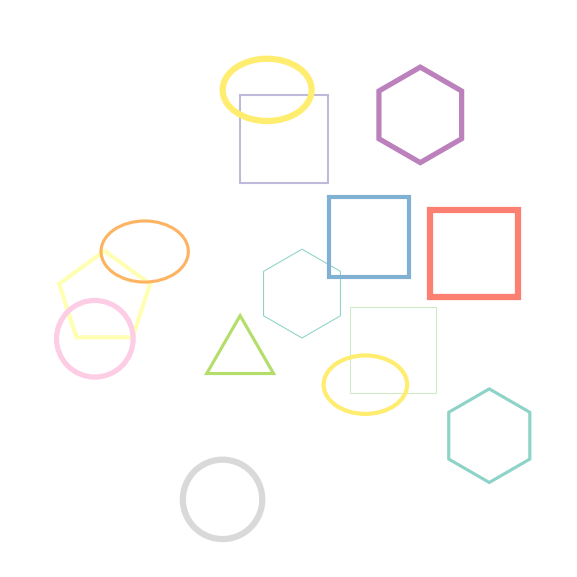[{"shape": "hexagon", "thickness": 0.5, "radius": 0.38, "center": [0.523, 0.491]}, {"shape": "hexagon", "thickness": 1.5, "radius": 0.41, "center": [0.847, 0.245]}, {"shape": "pentagon", "thickness": 2, "radius": 0.41, "center": [0.181, 0.482]}, {"shape": "square", "thickness": 1, "radius": 0.38, "center": [0.492, 0.759]}, {"shape": "square", "thickness": 3, "radius": 0.38, "center": [0.821, 0.56]}, {"shape": "square", "thickness": 2, "radius": 0.34, "center": [0.639, 0.589]}, {"shape": "oval", "thickness": 1.5, "radius": 0.38, "center": [0.251, 0.564]}, {"shape": "triangle", "thickness": 1.5, "radius": 0.33, "center": [0.416, 0.386]}, {"shape": "circle", "thickness": 2.5, "radius": 0.33, "center": [0.164, 0.413]}, {"shape": "circle", "thickness": 3, "radius": 0.34, "center": [0.385, 0.134]}, {"shape": "hexagon", "thickness": 2.5, "radius": 0.41, "center": [0.728, 0.8]}, {"shape": "square", "thickness": 0.5, "radius": 0.37, "center": [0.681, 0.393]}, {"shape": "oval", "thickness": 2, "radius": 0.36, "center": [0.633, 0.333]}, {"shape": "oval", "thickness": 3, "radius": 0.39, "center": [0.463, 0.844]}]